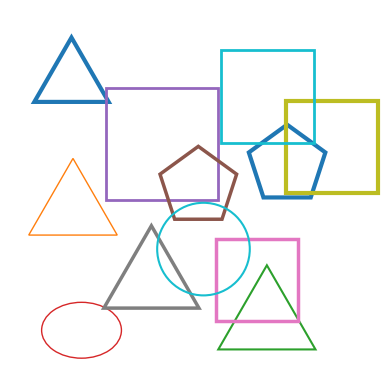[{"shape": "triangle", "thickness": 3, "radius": 0.56, "center": [0.186, 0.791]}, {"shape": "pentagon", "thickness": 3, "radius": 0.52, "center": [0.746, 0.572]}, {"shape": "triangle", "thickness": 1, "radius": 0.66, "center": [0.19, 0.456]}, {"shape": "triangle", "thickness": 1.5, "radius": 0.73, "center": [0.693, 0.165]}, {"shape": "oval", "thickness": 1, "radius": 0.52, "center": [0.212, 0.142]}, {"shape": "square", "thickness": 2, "radius": 0.73, "center": [0.421, 0.626]}, {"shape": "pentagon", "thickness": 2.5, "radius": 0.52, "center": [0.515, 0.515]}, {"shape": "square", "thickness": 2.5, "radius": 0.53, "center": [0.667, 0.274]}, {"shape": "triangle", "thickness": 2.5, "radius": 0.71, "center": [0.393, 0.271]}, {"shape": "square", "thickness": 3, "radius": 0.59, "center": [0.862, 0.618]}, {"shape": "square", "thickness": 2, "radius": 0.6, "center": [0.694, 0.749]}, {"shape": "circle", "thickness": 1.5, "radius": 0.6, "center": [0.529, 0.353]}]